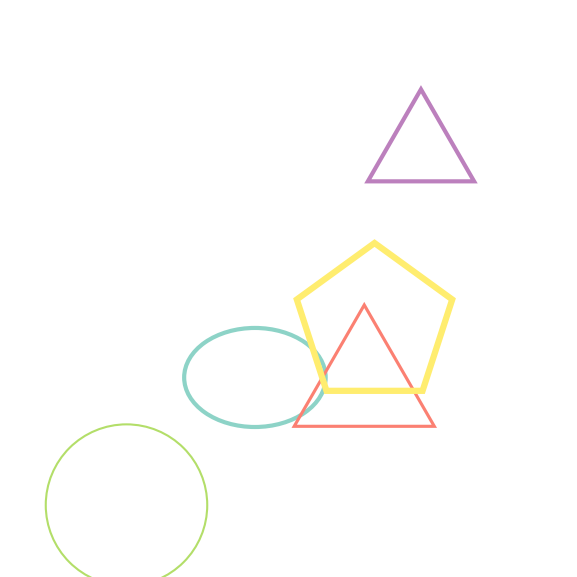[{"shape": "oval", "thickness": 2, "radius": 0.61, "center": [0.441, 0.346]}, {"shape": "triangle", "thickness": 1.5, "radius": 0.7, "center": [0.631, 0.331]}, {"shape": "circle", "thickness": 1, "radius": 0.7, "center": [0.219, 0.125]}, {"shape": "triangle", "thickness": 2, "radius": 0.53, "center": [0.729, 0.738]}, {"shape": "pentagon", "thickness": 3, "radius": 0.71, "center": [0.649, 0.437]}]